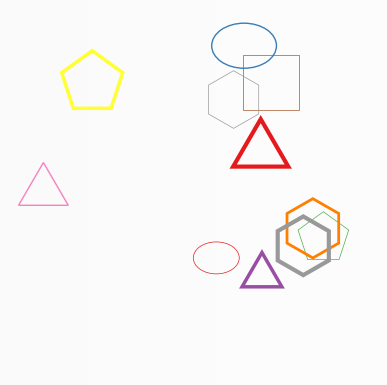[{"shape": "oval", "thickness": 0.5, "radius": 0.3, "center": [0.558, 0.33]}, {"shape": "triangle", "thickness": 3, "radius": 0.41, "center": [0.673, 0.608]}, {"shape": "oval", "thickness": 1, "radius": 0.42, "center": [0.63, 0.881]}, {"shape": "pentagon", "thickness": 0.5, "radius": 0.34, "center": [0.835, 0.381]}, {"shape": "triangle", "thickness": 2.5, "radius": 0.3, "center": [0.676, 0.285]}, {"shape": "hexagon", "thickness": 2, "radius": 0.38, "center": [0.807, 0.407]}, {"shape": "pentagon", "thickness": 2.5, "radius": 0.41, "center": [0.238, 0.786]}, {"shape": "square", "thickness": 0.5, "radius": 0.36, "center": [0.699, 0.786]}, {"shape": "triangle", "thickness": 1, "radius": 0.37, "center": [0.112, 0.504]}, {"shape": "hexagon", "thickness": 0.5, "radius": 0.37, "center": [0.603, 0.741]}, {"shape": "hexagon", "thickness": 3, "radius": 0.38, "center": [0.783, 0.362]}]